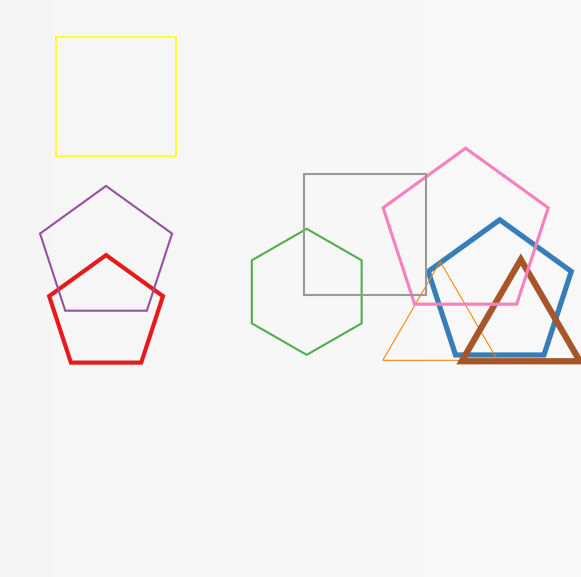[{"shape": "pentagon", "thickness": 2, "radius": 0.51, "center": [0.182, 0.454]}, {"shape": "pentagon", "thickness": 2.5, "radius": 0.65, "center": [0.86, 0.489]}, {"shape": "hexagon", "thickness": 1, "radius": 0.55, "center": [0.528, 0.494]}, {"shape": "pentagon", "thickness": 1, "radius": 0.6, "center": [0.182, 0.558]}, {"shape": "triangle", "thickness": 0.5, "radius": 0.57, "center": [0.757, 0.432]}, {"shape": "square", "thickness": 1, "radius": 0.52, "center": [0.2, 0.832]}, {"shape": "triangle", "thickness": 3, "radius": 0.59, "center": [0.896, 0.432]}, {"shape": "pentagon", "thickness": 1.5, "radius": 0.75, "center": [0.801, 0.593]}, {"shape": "square", "thickness": 1, "radius": 0.53, "center": [0.628, 0.593]}]